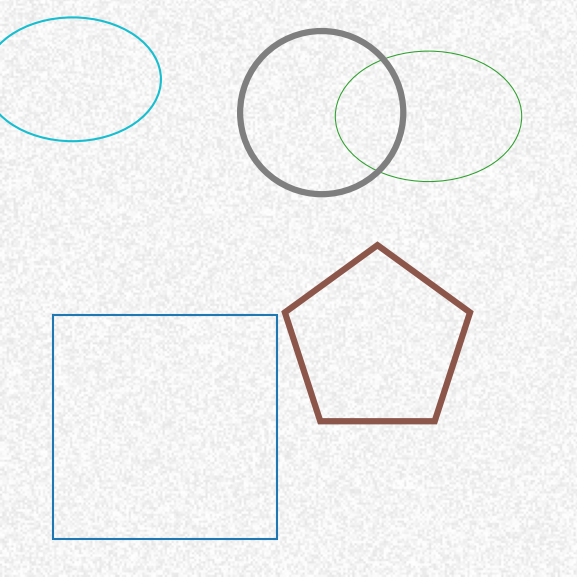[{"shape": "square", "thickness": 1, "radius": 0.97, "center": [0.286, 0.26]}, {"shape": "oval", "thickness": 0.5, "radius": 0.81, "center": [0.742, 0.798]}, {"shape": "pentagon", "thickness": 3, "radius": 0.84, "center": [0.654, 0.406]}, {"shape": "circle", "thickness": 3, "radius": 0.71, "center": [0.557, 0.804]}, {"shape": "oval", "thickness": 1, "radius": 0.77, "center": [0.126, 0.862]}]